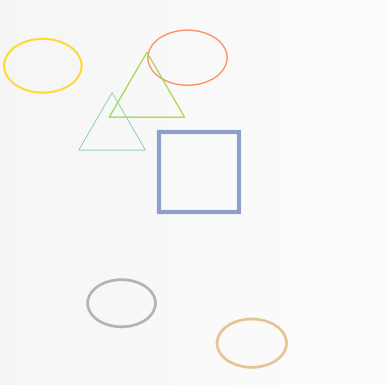[{"shape": "triangle", "thickness": 0.5, "radius": 0.5, "center": [0.289, 0.66]}, {"shape": "oval", "thickness": 1, "radius": 0.51, "center": [0.484, 0.85]}, {"shape": "square", "thickness": 3, "radius": 0.52, "center": [0.515, 0.554]}, {"shape": "triangle", "thickness": 1, "radius": 0.56, "center": [0.379, 0.752]}, {"shape": "oval", "thickness": 1.5, "radius": 0.5, "center": [0.11, 0.829]}, {"shape": "oval", "thickness": 2, "radius": 0.45, "center": [0.65, 0.109]}, {"shape": "oval", "thickness": 2, "radius": 0.44, "center": [0.314, 0.212]}]